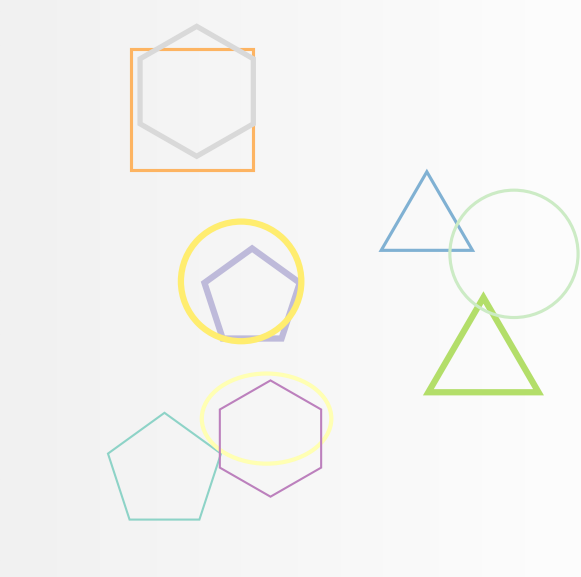[{"shape": "pentagon", "thickness": 1, "radius": 0.51, "center": [0.283, 0.182]}, {"shape": "oval", "thickness": 2, "radius": 0.56, "center": [0.459, 0.274]}, {"shape": "pentagon", "thickness": 3, "radius": 0.43, "center": [0.434, 0.483]}, {"shape": "triangle", "thickness": 1.5, "radius": 0.45, "center": [0.734, 0.611]}, {"shape": "square", "thickness": 1.5, "radius": 0.53, "center": [0.331, 0.81]}, {"shape": "triangle", "thickness": 3, "radius": 0.55, "center": [0.832, 0.375]}, {"shape": "hexagon", "thickness": 2.5, "radius": 0.56, "center": [0.338, 0.841]}, {"shape": "hexagon", "thickness": 1, "radius": 0.5, "center": [0.465, 0.24]}, {"shape": "circle", "thickness": 1.5, "radius": 0.55, "center": [0.884, 0.56]}, {"shape": "circle", "thickness": 3, "radius": 0.52, "center": [0.415, 0.512]}]